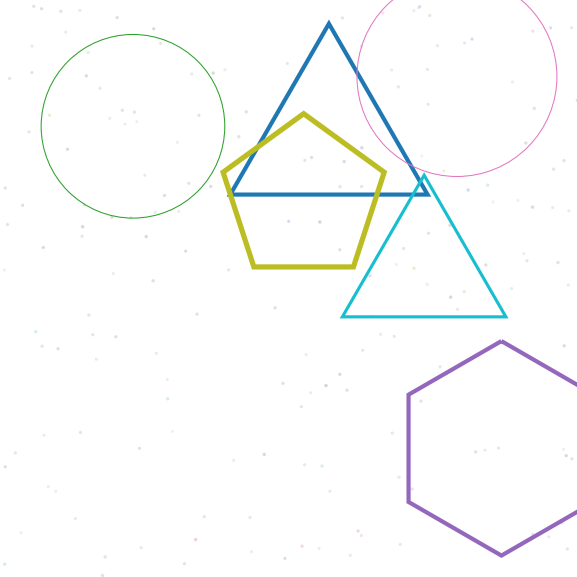[{"shape": "triangle", "thickness": 2, "radius": 0.99, "center": [0.57, 0.761]}, {"shape": "circle", "thickness": 0.5, "radius": 0.79, "center": [0.23, 0.78]}, {"shape": "hexagon", "thickness": 2, "radius": 0.93, "center": [0.868, 0.223]}, {"shape": "circle", "thickness": 0.5, "radius": 0.87, "center": [0.791, 0.867]}, {"shape": "pentagon", "thickness": 2.5, "radius": 0.73, "center": [0.526, 0.656]}, {"shape": "triangle", "thickness": 1.5, "radius": 0.82, "center": [0.734, 0.532]}]